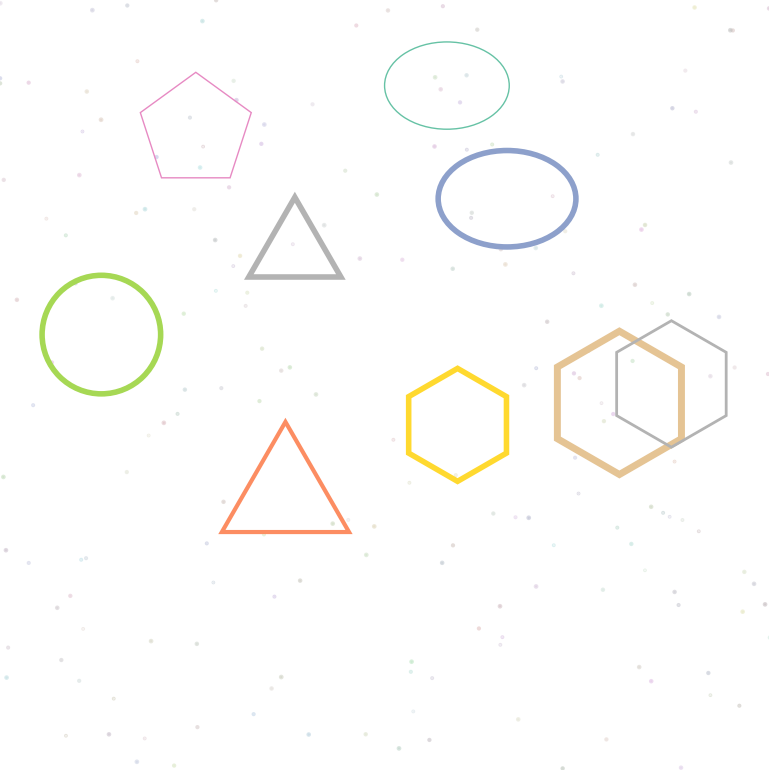[{"shape": "oval", "thickness": 0.5, "radius": 0.4, "center": [0.58, 0.889]}, {"shape": "triangle", "thickness": 1.5, "radius": 0.48, "center": [0.371, 0.357]}, {"shape": "oval", "thickness": 2, "radius": 0.45, "center": [0.658, 0.742]}, {"shape": "pentagon", "thickness": 0.5, "radius": 0.38, "center": [0.254, 0.83]}, {"shape": "circle", "thickness": 2, "radius": 0.38, "center": [0.132, 0.565]}, {"shape": "hexagon", "thickness": 2, "radius": 0.37, "center": [0.594, 0.448]}, {"shape": "hexagon", "thickness": 2.5, "radius": 0.47, "center": [0.804, 0.477]}, {"shape": "hexagon", "thickness": 1, "radius": 0.41, "center": [0.872, 0.501]}, {"shape": "triangle", "thickness": 2, "radius": 0.35, "center": [0.383, 0.675]}]